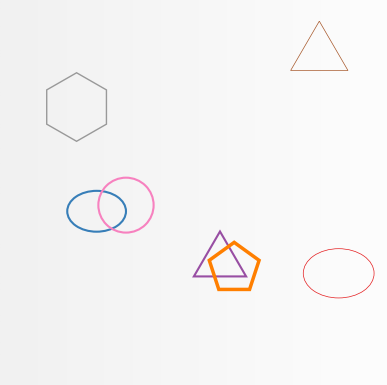[{"shape": "oval", "thickness": 0.5, "radius": 0.46, "center": [0.874, 0.29]}, {"shape": "oval", "thickness": 1.5, "radius": 0.38, "center": [0.249, 0.451]}, {"shape": "triangle", "thickness": 1.5, "radius": 0.39, "center": [0.568, 0.321]}, {"shape": "pentagon", "thickness": 2.5, "radius": 0.34, "center": [0.604, 0.303]}, {"shape": "triangle", "thickness": 0.5, "radius": 0.43, "center": [0.824, 0.86]}, {"shape": "circle", "thickness": 1.5, "radius": 0.36, "center": [0.325, 0.467]}, {"shape": "hexagon", "thickness": 1, "radius": 0.44, "center": [0.198, 0.722]}]